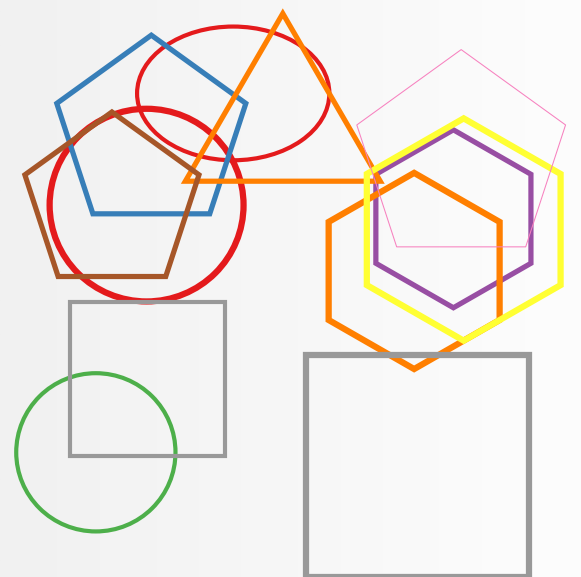[{"shape": "circle", "thickness": 3, "radius": 0.83, "center": [0.252, 0.644]}, {"shape": "oval", "thickness": 2, "radius": 0.83, "center": [0.401, 0.837]}, {"shape": "pentagon", "thickness": 2.5, "radius": 0.86, "center": [0.26, 0.767]}, {"shape": "circle", "thickness": 2, "radius": 0.68, "center": [0.165, 0.216]}, {"shape": "hexagon", "thickness": 2.5, "radius": 0.77, "center": [0.78, 0.62]}, {"shape": "hexagon", "thickness": 3, "radius": 0.85, "center": [0.712, 0.53]}, {"shape": "triangle", "thickness": 2.5, "radius": 0.97, "center": [0.487, 0.782]}, {"shape": "hexagon", "thickness": 3, "radius": 0.96, "center": [0.798, 0.602]}, {"shape": "pentagon", "thickness": 2.5, "radius": 0.79, "center": [0.193, 0.648]}, {"shape": "pentagon", "thickness": 0.5, "radius": 0.94, "center": [0.793, 0.724]}, {"shape": "square", "thickness": 3, "radius": 0.96, "center": [0.718, 0.191]}, {"shape": "square", "thickness": 2, "radius": 0.67, "center": [0.254, 0.343]}]